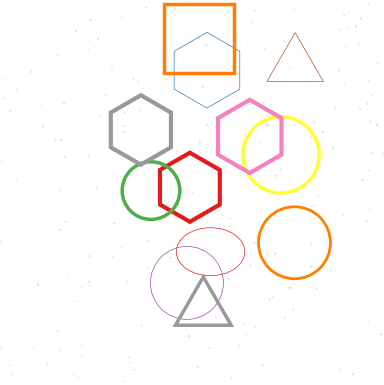[{"shape": "hexagon", "thickness": 3, "radius": 0.45, "center": [0.493, 0.514]}, {"shape": "oval", "thickness": 0.5, "radius": 0.45, "center": [0.547, 0.346]}, {"shape": "hexagon", "thickness": 0.5, "radius": 0.49, "center": [0.538, 0.818]}, {"shape": "circle", "thickness": 2.5, "radius": 0.37, "center": [0.392, 0.505]}, {"shape": "circle", "thickness": 0.5, "radius": 0.47, "center": [0.485, 0.265]}, {"shape": "circle", "thickness": 2, "radius": 0.47, "center": [0.765, 0.37]}, {"shape": "square", "thickness": 2.5, "radius": 0.45, "center": [0.517, 0.9]}, {"shape": "circle", "thickness": 2.5, "radius": 0.5, "center": [0.73, 0.598]}, {"shape": "triangle", "thickness": 0.5, "radius": 0.42, "center": [0.767, 0.831]}, {"shape": "hexagon", "thickness": 3, "radius": 0.48, "center": [0.649, 0.646]}, {"shape": "triangle", "thickness": 2.5, "radius": 0.42, "center": [0.528, 0.197]}, {"shape": "hexagon", "thickness": 3, "radius": 0.45, "center": [0.366, 0.663]}]